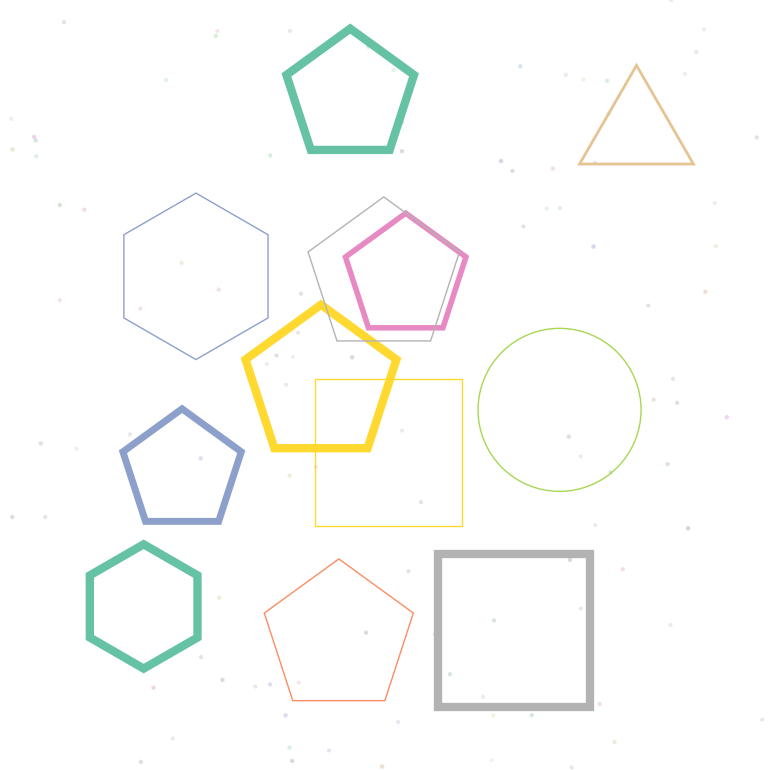[{"shape": "hexagon", "thickness": 3, "radius": 0.4, "center": [0.187, 0.212]}, {"shape": "pentagon", "thickness": 3, "radius": 0.44, "center": [0.455, 0.876]}, {"shape": "pentagon", "thickness": 0.5, "radius": 0.51, "center": [0.44, 0.172]}, {"shape": "pentagon", "thickness": 2.5, "radius": 0.4, "center": [0.236, 0.388]}, {"shape": "hexagon", "thickness": 0.5, "radius": 0.54, "center": [0.254, 0.641]}, {"shape": "pentagon", "thickness": 2, "radius": 0.41, "center": [0.527, 0.641]}, {"shape": "circle", "thickness": 0.5, "radius": 0.53, "center": [0.727, 0.468]}, {"shape": "square", "thickness": 0.5, "radius": 0.48, "center": [0.505, 0.413]}, {"shape": "pentagon", "thickness": 3, "radius": 0.52, "center": [0.417, 0.501]}, {"shape": "triangle", "thickness": 1, "radius": 0.43, "center": [0.827, 0.83]}, {"shape": "pentagon", "thickness": 0.5, "radius": 0.52, "center": [0.498, 0.641]}, {"shape": "square", "thickness": 3, "radius": 0.5, "center": [0.668, 0.181]}]